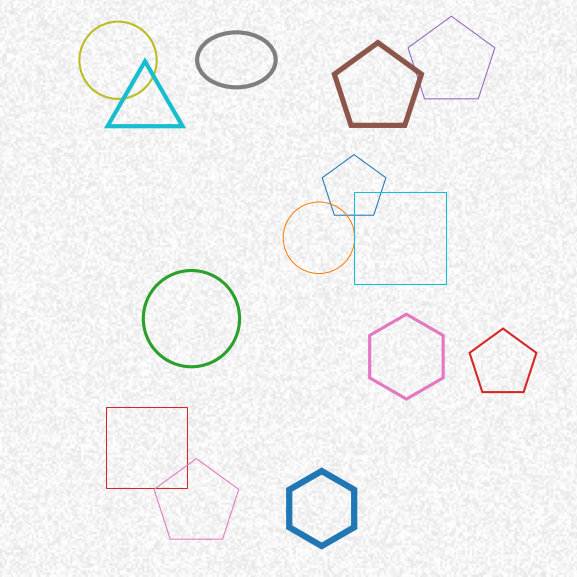[{"shape": "hexagon", "thickness": 3, "radius": 0.32, "center": [0.557, 0.119]}, {"shape": "pentagon", "thickness": 0.5, "radius": 0.29, "center": [0.613, 0.673]}, {"shape": "circle", "thickness": 0.5, "radius": 0.31, "center": [0.552, 0.587]}, {"shape": "circle", "thickness": 1.5, "radius": 0.42, "center": [0.331, 0.447]}, {"shape": "square", "thickness": 0.5, "radius": 0.35, "center": [0.254, 0.224]}, {"shape": "pentagon", "thickness": 1, "radius": 0.3, "center": [0.871, 0.369]}, {"shape": "pentagon", "thickness": 0.5, "radius": 0.4, "center": [0.782, 0.892]}, {"shape": "pentagon", "thickness": 2.5, "radius": 0.4, "center": [0.654, 0.846]}, {"shape": "pentagon", "thickness": 0.5, "radius": 0.39, "center": [0.34, 0.128]}, {"shape": "hexagon", "thickness": 1.5, "radius": 0.37, "center": [0.704, 0.382]}, {"shape": "oval", "thickness": 2, "radius": 0.34, "center": [0.409, 0.895]}, {"shape": "circle", "thickness": 1, "radius": 0.33, "center": [0.204, 0.895]}, {"shape": "square", "thickness": 0.5, "radius": 0.4, "center": [0.692, 0.587]}, {"shape": "triangle", "thickness": 2, "radius": 0.37, "center": [0.251, 0.818]}]